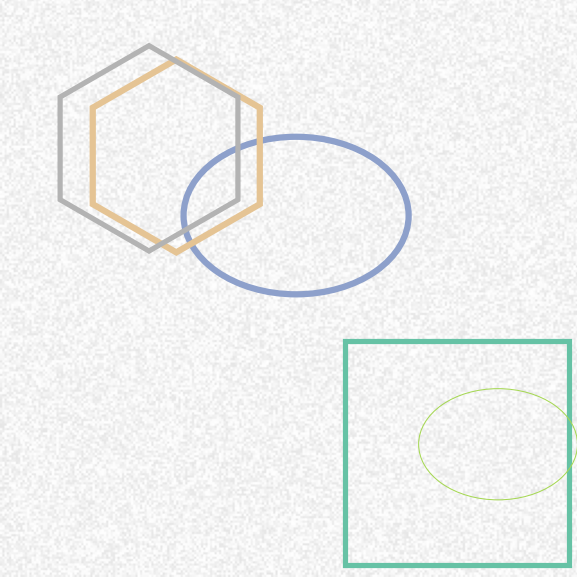[{"shape": "square", "thickness": 2.5, "radius": 0.97, "center": [0.791, 0.215]}, {"shape": "oval", "thickness": 3, "radius": 0.97, "center": [0.513, 0.626]}, {"shape": "oval", "thickness": 0.5, "radius": 0.69, "center": [0.862, 0.23]}, {"shape": "hexagon", "thickness": 3, "radius": 0.84, "center": [0.305, 0.729]}, {"shape": "hexagon", "thickness": 2.5, "radius": 0.89, "center": [0.258, 0.742]}]